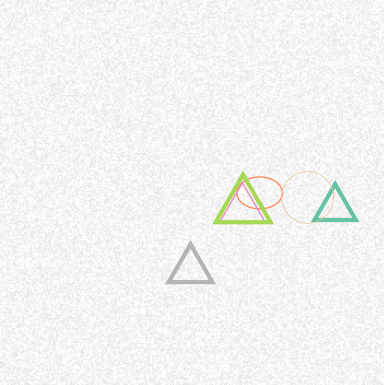[{"shape": "triangle", "thickness": 3, "radius": 0.31, "center": [0.871, 0.46]}, {"shape": "oval", "thickness": 1, "radius": 0.3, "center": [0.674, 0.499]}, {"shape": "triangle", "thickness": 1, "radius": 0.35, "center": [0.63, 0.455]}, {"shape": "triangle", "thickness": 3, "radius": 0.41, "center": [0.631, 0.464]}, {"shape": "circle", "thickness": 0.5, "radius": 0.34, "center": [0.799, 0.487]}, {"shape": "triangle", "thickness": 3, "radius": 0.33, "center": [0.495, 0.3]}]